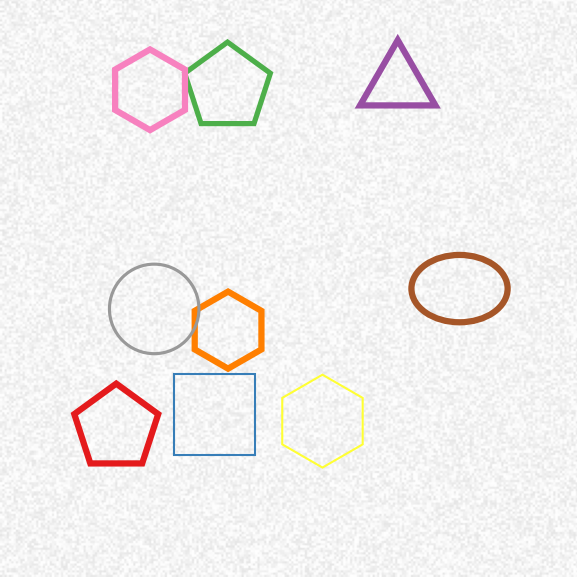[{"shape": "pentagon", "thickness": 3, "radius": 0.38, "center": [0.201, 0.258]}, {"shape": "square", "thickness": 1, "radius": 0.35, "center": [0.372, 0.282]}, {"shape": "pentagon", "thickness": 2.5, "radius": 0.39, "center": [0.394, 0.848]}, {"shape": "triangle", "thickness": 3, "radius": 0.38, "center": [0.689, 0.854]}, {"shape": "hexagon", "thickness": 3, "radius": 0.33, "center": [0.395, 0.427]}, {"shape": "hexagon", "thickness": 1, "radius": 0.4, "center": [0.558, 0.27]}, {"shape": "oval", "thickness": 3, "radius": 0.42, "center": [0.796, 0.499]}, {"shape": "hexagon", "thickness": 3, "radius": 0.35, "center": [0.26, 0.844]}, {"shape": "circle", "thickness": 1.5, "radius": 0.39, "center": [0.267, 0.464]}]